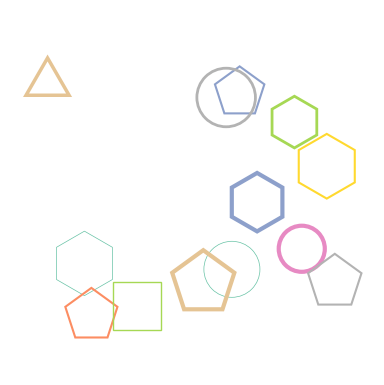[{"shape": "hexagon", "thickness": 0.5, "radius": 0.42, "center": [0.219, 0.316]}, {"shape": "circle", "thickness": 0.5, "radius": 0.36, "center": [0.602, 0.301]}, {"shape": "pentagon", "thickness": 1.5, "radius": 0.36, "center": [0.237, 0.181]}, {"shape": "pentagon", "thickness": 1.5, "radius": 0.34, "center": [0.622, 0.76]}, {"shape": "hexagon", "thickness": 3, "radius": 0.38, "center": [0.668, 0.475]}, {"shape": "circle", "thickness": 3, "radius": 0.3, "center": [0.784, 0.354]}, {"shape": "hexagon", "thickness": 2, "radius": 0.34, "center": [0.765, 0.683]}, {"shape": "square", "thickness": 1, "radius": 0.31, "center": [0.356, 0.205]}, {"shape": "hexagon", "thickness": 1.5, "radius": 0.42, "center": [0.849, 0.568]}, {"shape": "triangle", "thickness": 2.5, "radius": 0.32, "center": [0.124, 0.785]}, {"shape": "pentagon", "thickness": 3, "radius": 0.42, "center": [0.528, 0.265]}, {"shape": "pentagon", "thickness": 1.5, "radius": 0.36, "center": [0.87, 0.268]}, {"shape": "circle", "thickness": 2, "radius": 0.38, "center": [0.587, 0.747]}]